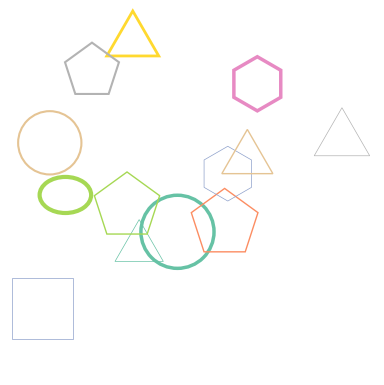[{"shape": "triangle", "thickness": 0.5, "radius": 0.36, "center": [0.361, 0.357]}, {"shape": "circle", "thickness": 2.5, "radius": 0.47, "center": [0.461, 0.398]}, {"shape": "pentagon", "thickness": 1, "radius": 0.46, "center": [0.583, 0.42]}, {"shape": "hexagon", "thickness": 0.5, "radius": 0.36, "center": [0.592, 0.549]}, {"shape": "square", "thickness": 0.5, "radius": 0.39, "center": [0.11, 0.199]}, {"shape": "hexagon", "thickness": 2.5, "radius": 0.35, "center": [0.668, 0.782]}, {"shape": "pentagon", "thickness": 1, "radius": 0.45, "center": [0.33, 0.464]}, {"shape": "oval", "thickness": 3, "radius": 0.33, "center": [0.17, 0.494]}, {"shape": "triangle", "thickness": 2, "radius": 0.39, "center": [0.345, 0.894]}, {"shape": "circle", "thickness": 1.5, "radius": 0.41, "center": [0.129, 0.629]}, {"shape": "triangle", "thickness": 1, "radius": 0.38, "center": [0.642, 0.587]}, {"shape": "triangle", "thickness": 0.5, "radius": 0.42, "center": [0.888, 0.637]}, {"shape": "pentagon", "thickness": 1.5, "radius": 0.37, "center": [0.239, 0.816]}]